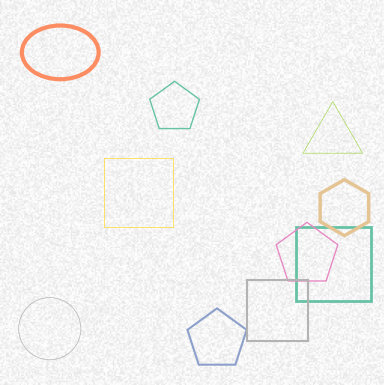[{"shape": "pentagon", "thickness": 1, "radius": 0.34, "center": [0.453, 0.721]}, {"shape": "square", "thickness": 2, "radius": 0.48, "center": [0.866, 0.314]}, {"shape": "oval", "thickness": 3, "radius": 0.5, "center": [0.157, 0.864]}, {"shape": "pentagon", "thickness": 1.5, "radius": 0.4, "center": [0.564, 0.118]}, {"shape": "pentagon", "thickness": 1, "radius": 0.42, "center": [0.797, 0.338]}, {"shape": "triangle", "thickness": 0.5, "radius": 0.45, "center": [0.864, 0.647]}, {"shape": "square", "thickness": 0.5, "radius": 0.45, "center": [0.36, 0.499]}, {"shape": "hexagon", "thickness": 2.5, "radius": 0.36, "center": [0.895, 0.461]}, {"shape": "circle", "thickness": 0.5, "radius": 0.4, "center": [0.129, 0.146]}, {"shape": "square", "thickness": 1.5, "radius": 0.39, "center": [0.721, 0.193]}]